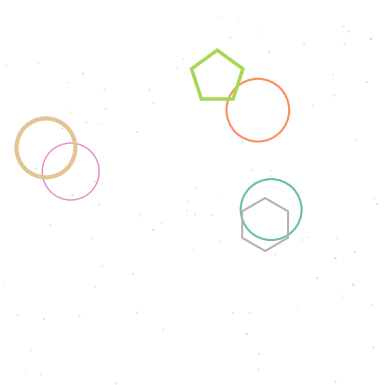[{"shape": "circle", "thickness": 1.5, "radius": 0.4, "center": [0.704, 0.456]}, {"shape": "circle", "thickness": 1.5, "radius": 0.41, "center": [0.67, 0.714]}, {"shape": "circle", "thickness": 1, "radius": 0.37, "center": [0.184, 0.554]}, {"shape": "pentagon", "thickness": 2.5, "radius": 0.35, "center": [0.564, 0.8]}, {"shape": "circle", "thickness": 3, "radius": 0.38, "center": [0.119, 0.616]}, {"shape": "hexagon", "thickness": 1.5, "radius": 0.34, "center": [0.689, 0.417]}]